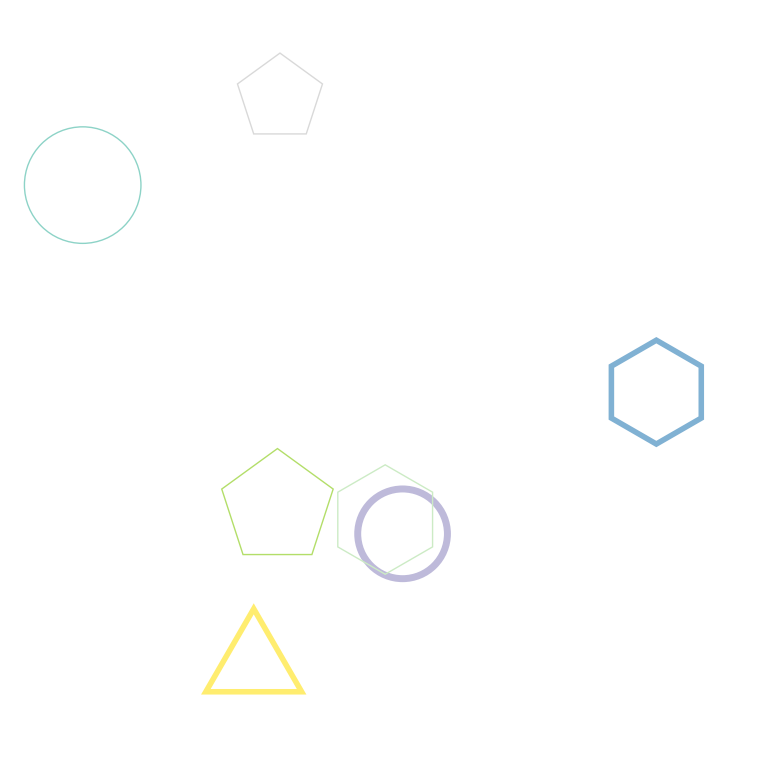[{"shape": "circle", "thickness": 0.5, "radius": 0.38, "center": [0.107, 0.76]}, {"shape": "circle", "thickness": 2.5, "radius": 0.29, "center": [0.523, 0.307]}, {"shape": "hexagon", "thickness": 2, "radius": 0.34, "center": [0.852, 0.491]}, {"shape": "pentagon", "thickness": 0.5, "radius": 0.38, "center": [0.36, 0.341]}, {"shape": "pentagon", "thickness": 0.5, "radius": 0.29, "center": [0.364, 0.873]}, {"shape": "hexagon", "thickness": 0.5, "radius": 0.36, "center": [0.5, 0.325]}, {"shape": "triangle", "thickness": 2, "radius": 0.36, "center": [0.33, 0.137]}]